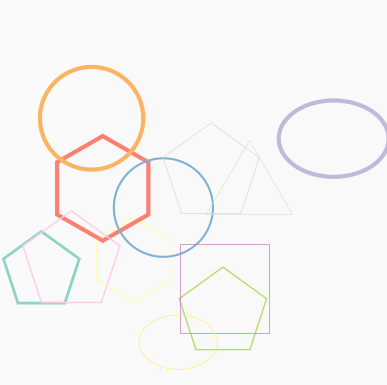[{"shape": "pentagon", "thickness": 2, "radius": 0.51, "center": [0.107, 0.296]}, {"shape": "hexagon", "thickness": 1, "radius": 0.54, "center": [0.344, 0.326]}, {"shape": "oval", "thickness": 3, "radius": 0.71, "center": [0.861, 0.64]}, {"shape": "hexagon", "thickness": 3, "radius": 0.68, "center": [0.265, 0.511]}, {"shape": "circle", "thickness": 1.5, "radius": 0.64, "center": [0.422, 0.461]}, {"shape": "circle", "thickness": 3, "radius": 0.67, "center": [0.236, 0.693]}, {"shape": "pentagon", "thickness": 1, "radius": 0.59, "center": [0.575, 0.188]}, {"shape": "pentagon", "thickness": 1, "radius": 0.66, "center": [0.184, 0.321]}, {"shape": "pentagon", "thickness": 0.5, "radius": 0.65, "center": [0.545, 0.55]}, {"shape": "square", "thickness": 0.5, "radius": 0.58, "center": [0.579, 0.25]}, {"shape": "triangle", "thickness": 0.5, "radius": 0.64, "center": [0.644, 0.507]}, {"shape": "oval", "thickness": 0.5, "radius": 0.5, "center": [0.46, 0.111]}]